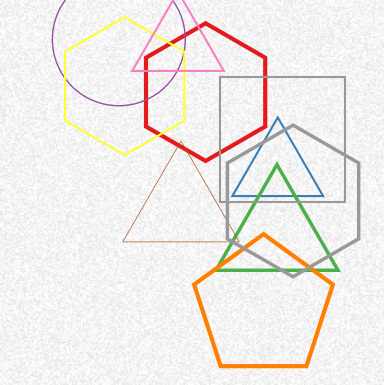[{"shape": "hexagon", "thickness": 3, "radius": 0.89, "center": [0.534, 0.761]}, {"shape": "triangle", "thickness": 1.5, "radius": 0.68, "center": [0.721, 0.559]}, {"shape": "triangle", "thickness": 2.5, "radius": 0.91, "center": [0.719, 0.389]}, {"shape": "circle", "thickness": 1, "radius": 0.86, "center": [0.309, 0.898]}, {"shape": "pentagon", "thickness": 3, "radius": 0.95, "center": [0.685, 0.202]}, {"shape": "hexagon", "thickness": 1.5, "radius": 0.89, "center": [0.324, 0.776]}, {"shape": "triangle", "thickness": 0.5, "radius": 0.87, "center": [0.47, 0.459]}, {"shape": "triangle", "thickness": 1.5, "radius": 0.69, "center": [0.462, 0.884]}, {"shape": "square", "thickness": 1.5, "radius": 0.81, "center": [0.734, 0.638]}, {"shape": "hexagon", "thickness": 2.5, "radius": 0.98, "center": [0.761, 0.478]}]